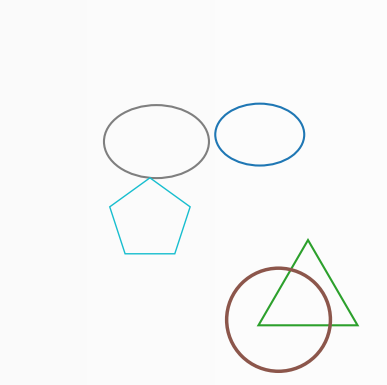[{"shape": "oval", "thickness": 1.5, "radius": 0.57, "center": [0.67, 0.65]}, {"shape": "triangle", "thickness": 1.5, "radius": 0.74, "center": [0.795, 0.229]}, {"shape": "circle", "thickness": 2.5, "radius": 0.67, "center": [0.719, 0.17]}, {"shape": "oval", "thickness": 1.5, "radius": 0.68, "center": [0.404, 0.632]}, {"shape": "pentagon", "thickness": 1, "radius": 0.55, "center": [0.387, 0.429]}]